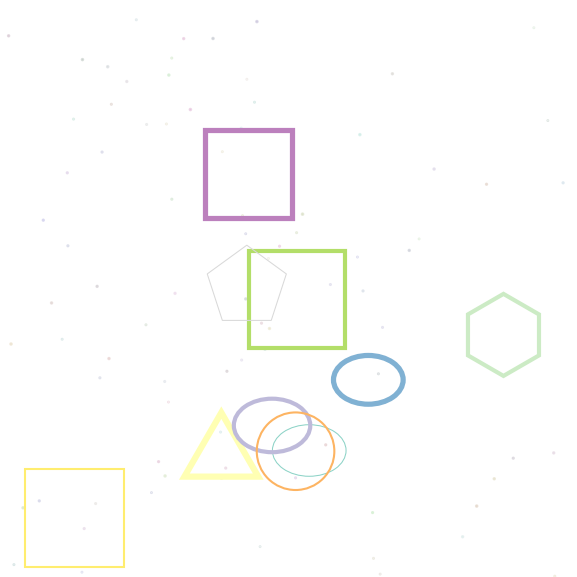[{"shape": "oval", "thickness": 0.5, "radius": 0.32, "center": [0.535, 0.219]}, {"shape": "triangle", "thickness": 3, "radius": 0.37, "center": [0.383, 0.211]}, {"shape": "oval", "thickness": 2, "radius": 0.33, "center": [0.471, 0.262]}, {"shape": "oval", "thickness": 2.5, "radius": 0.3, "center": [0.638, 0.341]}, {"shape": "circle", "thickness": 1, "radius": 0.34, "center": [0.512, 0.218]}, {"shape": "square", "thickness": 2, "radius": 0.42, "center": [0.514, 0.481]}, {"shape": "pentagon", "thickness": 0.5, "radius": 0.36, "center": [0.427, 0.503]}, {"shape": "square", "thickness": 2.5, "radius": 0.38, "center": [0.43, 0.698]}, {"shape": "hexagon", "thickness": 2, "radius": 0.36, "center": [0.872, 0.419]}, {"shape": "square", "thickness": 1, "radius": 0.43, "center": [0.128, 0.102]}]